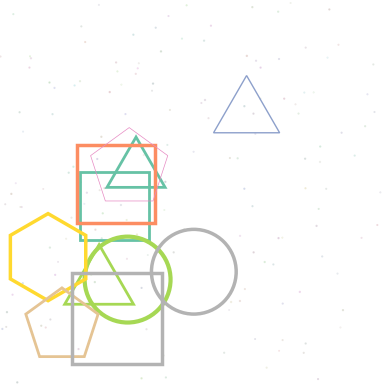[{"shape": "square", "thickness": 2, "radius": 0.44, "center": [0.297, 0.464]}, {"shape": "triangle", "thickness": 2, "radius": 0.44, "center": [0.353, 0.557]}, {"shape": "square", "thickness": 2.5, "radius": 0.51, "center": [0.302, 0.523]}, {"shape": "triangle", "thickness": 1, "radius": 0.5, "center": [0.64, 0.705]}, {"shape": "pentagon", "thickness": 0.5, "radius": 0.53, "center": [0.336, 0.563]}, {"shape": "triangle", "thickness": 2, "radius": 0.52, "center": [0.257, 0.261]}, {"shape": "circle", "thickness": 3, "radius": 0.56, "center": [0.331, 0.274]}, {"shape": "hexagon", "thickness": 2.5, "radius": 0.57, "center": [0.125, 0.332]}, {"shape": "pentagon", "thickness": 2, "radius": 0.49, "center": [0.161, 0.154]}, {"shape": "circle", "thickness": 2.5, "radius": 0.55, "center": [0.503, 0.294]}, {"shape": "square", "thickness": 2.5, "radius": 0.59, "center": [0.304, 0.173]}]